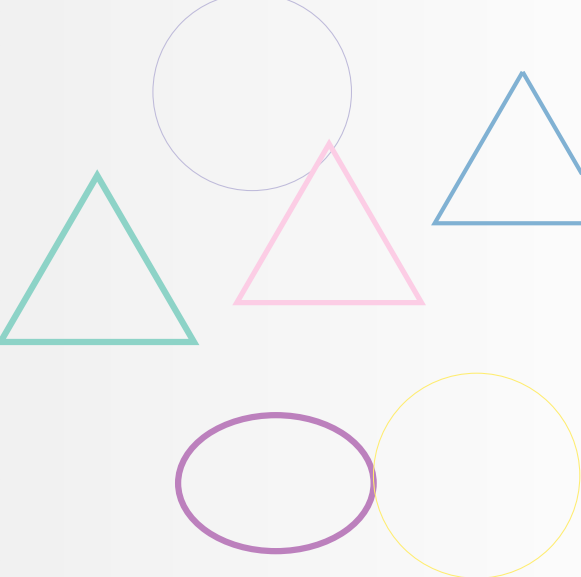[{"shape": "triangle", "thickness": 3, "radius": 0.96, "center": [0.167, 0.503]}, {"shape": "circle", "thickness": 0.5, "radius": 0.85, "center": [0.434, 0.84]}, {"shape": "triangle", "thickness": 2, "radius": 0.87, "center": [0.899, 0.7]}, {"shape": "triangle", "thickness": 2.5, "radius": 0.92, "center": [0.566, 0.567]}, {"shape": "oval", "thickness": 3, "radius": 0.84, "center": [0.475, 0.162]}, {"shape": "circle", "thickness": 0.5, "radius": 0.89, "center": [0.82, 0.175]}]